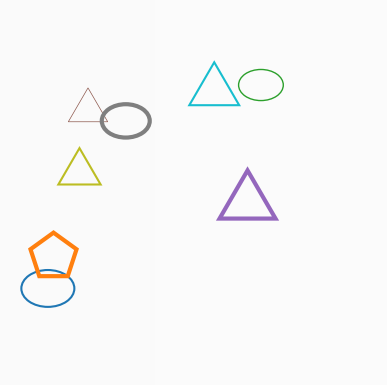[{"shape": "oval", "thickness": 1.5, "radius": 0.34, "center": [0.123, 0.251]}, {"shape": "pentagon", "thickness": 3, "radius": 0.31, "center": [0.138, 0.333]}, {"shape": "oval", "thickness": 1, "radius": 0.29, "center": [0.673, 0.779]}, {"shape": "triangle", "thickness": 3, "radius": 0.42, "center": [0.639, 0.474]}, {"shape": "triangle", "thickness": 0.5, "radius": 0.29, "center": [0.227, 0.713]}, {"shape": "oval", "thickness": 3, "radius": 0.31, "center": [0.325, 0.686]}, {"shape": "triangle", "thickness": 1.5, "radius": 0.31, "center": [0.205, 0.552]}, {"shape": "triangle", "thickness": 1.5, "radius": 0.37, "center": [0.553, 0.764]}]